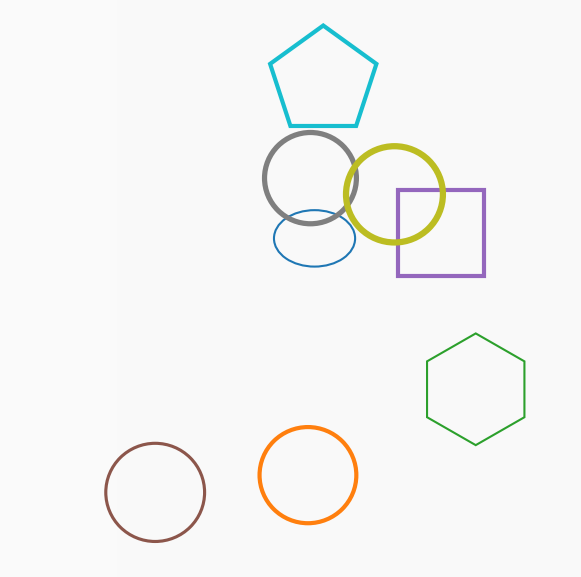[{"shape": "oval", "thickness": 1, "radius": 0.35, "center": [0.541, 0.586]}, {"shape": "circle", "thickness": 2, "radius": 0.42, "center": [0.53, 0.176]}, {"shape": "hexagon", "thickness": 1, "radius": 0.48, "center": [0.818, 0.325]}, {"shape": "square", "thickness": 2, "radius": 0.37, "center": [0.759, 0.596]}, {"shape": "circle", "thickness": 1.5, "radius": 0.42, "center": [0.267, 0.147]}, {"shape": "circle", "thickness": 2.5, "radius": 0.4, "center": [0.534, 0.691]}, {"shape": "circle", "thickness": 3, "radius": 0.42, "center": [0.679, 0.663]}, {"shape": "pentagon", "thickness": 2, "radius": 0.48, "center": [0.556, 0.859]}]